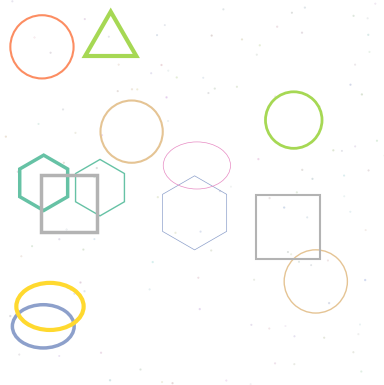[{"shape": "hexagon", "thickness": 1, "radius": 0.37, "center": [0.26, 0.513]}, {"shape": "hexagon", "thickness": 2.5, "radius": 0.36, "center": [0.113, 0.525]}, {"shape": "circle", "thickness": 1.5, "radius": 0.41, "center": [0.109, 0.878]}, {"shape": "oval", "thickness": 2.5, "radius": 0.4, "center": [0.112, 0.152]}, {"shape": "hexagon", "thickness": 0.5, "radius": 0.48, "center": [0.505, 0.447]}, {"shape": "oval", "thickness": 0.5, "radius": 0.44, "center": [0.511, 0.57]}, {"shape": "triangle", "thickness": 3, "radius": 0.38, "center": [0.288, 0.893]}, {"shape": "circle", "thickness": 2, "radius": 0.37, "center": [0.763, 0.688]}, {"shape": "oval", "thickness": 3, "radius": 0.44, "center": [0.13, 0.204]}, {"shape": "circle", "thickness": 1.5, "radius": 0.4, "center": [0.342, 0.658]}, {"shape": "circle", "thickness": 1, "radius": 0.41, "center": [0.82, 0.269]}, {"shape": "square", "thickness": 2.5, "radius": 0.37, "center": [0.179, 0.472]}, {"shape": "square", "thickness": 1.5, "radius": 0.42, "center": [0.747, 0.41]}]